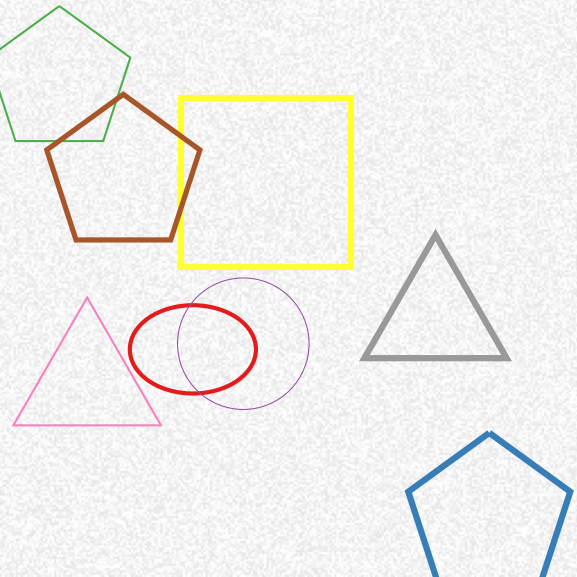[{"shape": "oval", "thickness": 2, "radius": 0.55, "center": [0.334, 0.394]}, {"shape": "pentagon", "thickness": 3, "radius": 0.74, "center": [0.847, 0.102]}, {"shape": "pentagon", "thickness": 1, "radius": 0.65, "center": [0.103, 0.859]}, {"shape": "circle", "thickness": 0.5, "radius": 0.57, "center": [0.421, 0.404]}, {"shape": "square", "thickness": 3, "radius": 0.74, "center": [0.46, 0.683]}, {"shape": "pentagon", "thickness": 2.5, "radius": 0.7, "center": [0.214, 0.696]}, {"shape": "triangle", "thickness": 1, "radius": 0.74, "center": [0.151, 0.336]}, {"shape": "triangle", "thickness": 3, "radius": 0.71, "center": [0.754, 0.45]}]